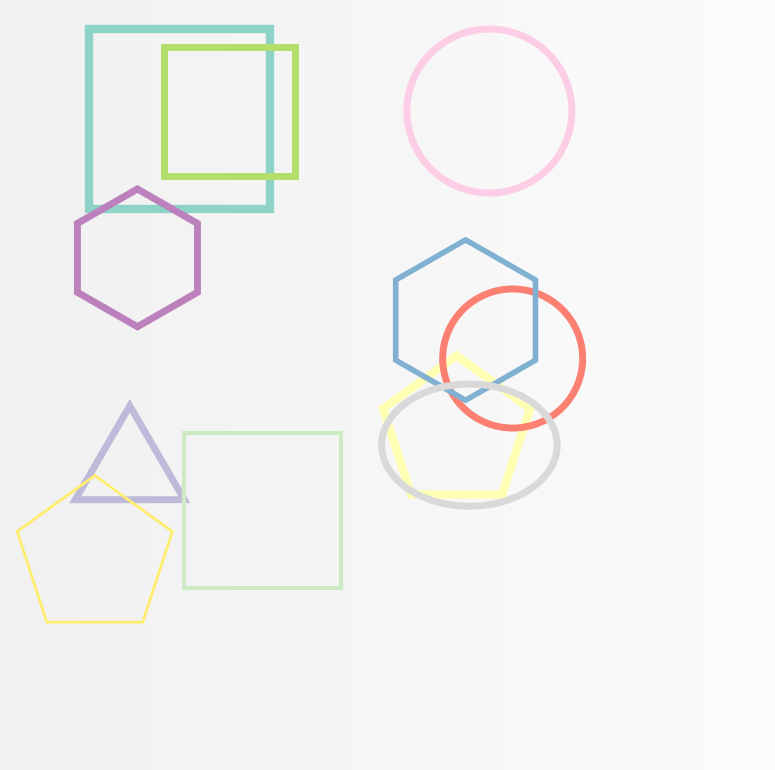[{"shape": "square", "thickness": 3, "radius": 0.58, "center": [0.231, 0.845]}, {"shape": "pentagon", "thickness": 3, "radius": 0.5, "center": [0.589, 0.438]}, {"shape": "triangle", "thickness": 2.5, "radius": 0.41, "center": [0.167, 0.392]}, {"shape": "circle", "thickness": 2.5, "radius": 0.45, "center": [0.662, 0.534]}, {"shape": "hexagon", "thickness": 2, "radius": 0.52, "center": [0.601, 0.584]}, {"shape": "square", "thickness": 2.5, "radius": 0.42, "center": [0.296, 0.855]}, {"shape": "circle", "thickness": 2.5, "radius": 0.53, "center": [0.631, 0.856]}, {"shape": "oval", "thickness": 2.5, "radius": 0.57, "center": [0.606, 0.422]}, {"shape": "hexagon", "thickness": 2.5, "radius": 0.45, "center": [0.177, 0.665]}, {"shape": "square", "thickness": 1.5, "radius": 0.51, "center": [0.339, 0.337]}, {"shape": "pentagon", "thickness": 1, "radius": 0.53, "center": [0.122, 0.277]}]